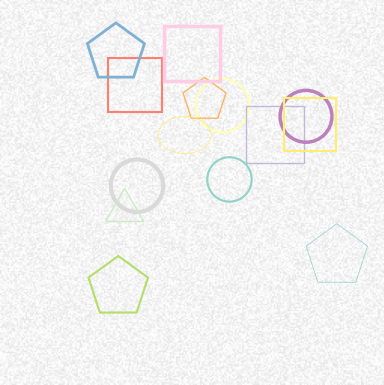[{"shape": "circle", "thickness": 1.5, "radius": 0.29, "center": [0.596, 0.534]}, {"shape": "pentagon", "thickness": 0.5, "radius": 0.42, "center": [0.875, 0.335]}, {"shape": "circle", "thickness": 1.5, "radius": 0.35, "center": [0.578, 0.726]}, {"shape": "square", "thickness": 1, "radius": 0.37, "center": [0.714, 0.65]}, {"shape": "square", "thickness": 1.5, "radius": 0.35, "center": [0.35, 0.779]}, {"shape": "pentagon", "thickness": 2, "radius": 0.39, "center": [0.301, 0.863]}, {"shape": "pentagon", "thickness": 1, "radius": 0.29, "center": [0.531, 0.741]}, {"shape": "pentagon", "thickness": 1.5, "radius": 0.41, "center": [0.307, 0.254]}, {"shape": "square", "thickness": 2.5, "radius": 0.36, "center": [0.499, 0.861]}, {"shape": "circle", "thickness": 3, "radius": 0.34, "center": [0.356, 0.518]}, {"shape": "circle", "thickness": 2.5, "radius": 0.34, "center": [0.795, 0.698]}, {"shape": "triangle", "thickness": 1, "radius": 0.29, "center": [0.324, 0.453]}, {"shape": "square", "thickness": 1.5, "radius": 0.34, "center": [0.806, 0.677]}, {"shape": "oval", "thickness": 0.5, "radius": 0.34, "center": [0.479, 0.649]}]